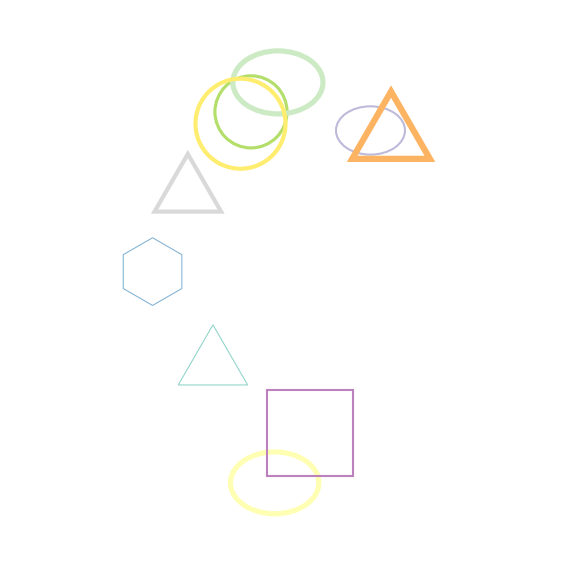[{"shape": "triangle", "thickness": 0.5, "radius": 0.35, "center": [0.369, 0.367]}, {"shape": "oval", "thickness": 2.5, "radius": 0.38, "center": [0.476, 0.163]}, {"shape": "oval", "thickness": 1, "radius": 0.3, "center": [0.642, 0.773]}, {"shape": "hexagon", "thickness": 0.5, "radius": 0.29, "center": [0.264, 0.529]}, {"shape": "triangle", "thickness": 3, "radius": 0.39, "center": [0.677, 0.763]}, {"shape": "circle", "thickness": 1.5, "radius": 0.31, "center": [0.435, 0.805]}, {"shape": "triangle", "thickness": 2, "radius": 0.33, "center": [0.325, 0.666]}, {"shape": "square", "thickness": 1, "radius": 0.37, "center": [0.537, 0.25]}, {"shape": "oval", "thickness": 2.5, "radius": 0.39, "center": [0.481, 0.856]}, {"shape": "circle", "thickness": 2, "radius": 0.39, "center": [0.416, 0.785]}]